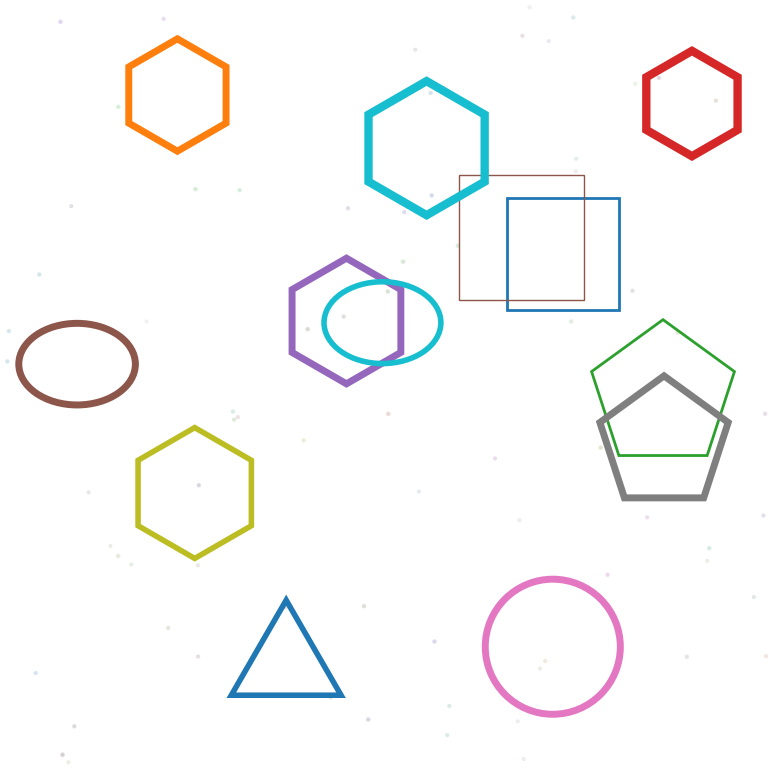[{"shape": "square", "thickness": 1, "radius": 0.36, "center": [0.731, 0.67]}, {"shape": "triangle", "thickness": 2, "radius": 0.41, "center": [0.372, 0.138]}, {"shape": "hexagon", "thickness": 2.5, "radius": 0.36, "center": [0.23, 0.877]}, {"shape": "pentagon", "thickness": 1, "radius": 0.49, "center": [0.861, 0.487]}, {"shape": "hexagon", "thickness": 3, "radius": 0.34, "center": [0.899, 0.866]}, {"shape": "hexagon", "thickness": 2.5, "radius": 0.41, "center": [0.45, 0.583]}, {"shape": "oval", "thickness": 2.5, "radius": 0.38, "center": [0.1, 0.527]}, {"shape": "square", "thickness": 0.5, "radius": 0.41, "center": [0.678, 0.691]}, {"shape": "circle", "thickness": 2.5, "radius": 0.44, "center": [0.718, 0.16]}, {"shape": "pentagon", "thickness": 2.5, "radius": 0.44, "center": [0.862, 0.424]}, {"shape": "hexagon", "thickness": 2, "radius": 0.42, "center": [0.253, 0.36]}, {"shape": "hexagon", "thickness": 3, "radius": 0.44, "center": [0.554, 0.808]}, {"shape": "oval", "thickness": 2, "radius": 0.38, "center": [0.497, 0.581]}]